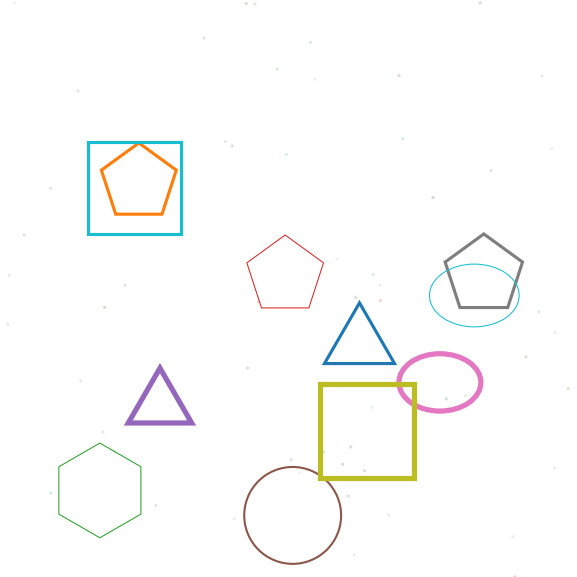[{"shape": "triangle", "thickness": 1.5, "radius": 0.35, "center": [0.623, 0.405]}, {"shape": "pentagon", "thickness": 1.5, "radius": 0.34, "center": [0.24, 0.683]}, {"shape": "hexagon", "thickness": 0.5, "radius": 0.41, "center": [0.173, 0.15]}, {"shape": "pentagon", "thickness": 0.5, "radius": 0.35, "center": [0.494, 0.522]}, {"shape": "triangle", "thickness": 2.5, "radius": 0.32, "center": [0.277, 0.298]}, {"shape": "circle", "thickness": 1, "radius": 0.42, "center": [0.507, 0.107]}, {"shape": "oval", "thickness": 2.5, "radius": 0.35, "center": [0.762, 0.337]}, {"shape": "pentagon", "thickness": 1.5, "radius": 0.35, "center": [0.838, 0.524]}, {"shape": "square", "thickness": 2.5, "radius": 0.41, "center": [0.635, 0.252]}, {"shape": "square", "thickness": 1.5, "radius": 0.4, "center": [0.233, 0.674]}, {"shape": "oval", "thickness": 0.5, "radius": 0.39, "center": [0.821, 0.487]}]